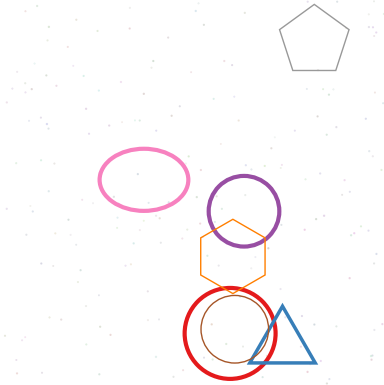[{"shape": "circle", "thickness": 3, "radius": 0.59, "center": [0.598, 0.134]}, {"shape": "triangle", "thickness": 2.5, "radius": 0.49, "center": [0.734, 0.106]}, {"shape": "circle", "thickness": 3, "radius": 0.46, "center": [0.634, 0.451]}, {"shape": "hexagon", "thickness": 1, "radius": 0.48, "center": [0.605, 0.334]}, {"shape": "circle", "thickness": 1, "radius": 0.44, "center": [0.61, 0.145]}, {"shape": "oval", "thickness": 3, "radius": 0.58, "center": [0.374, 0.533]}, {"shape": "pentagon", "thickness": 1, "radius": 0.47, "center": [0.816, 0.894]}]